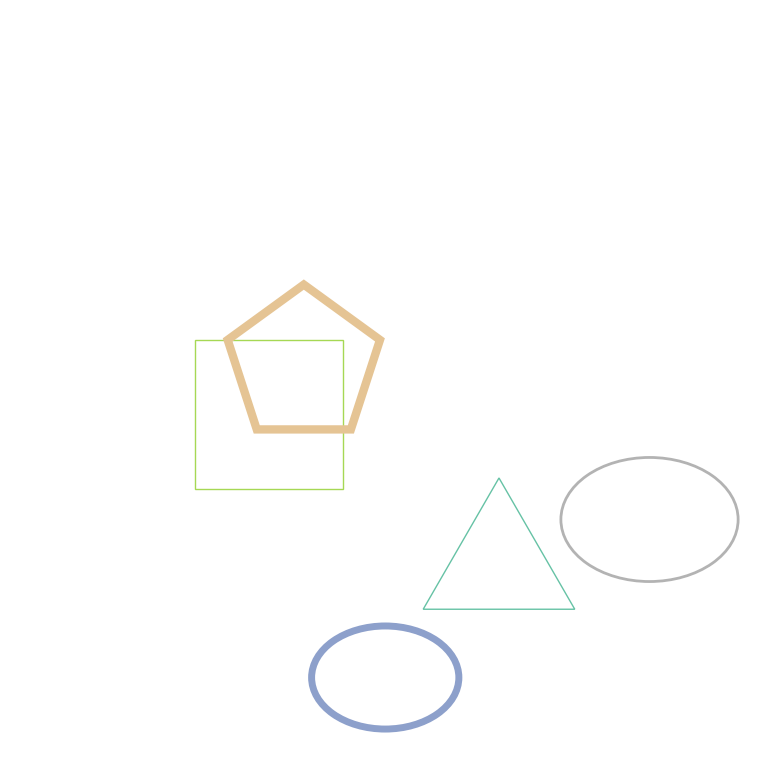[{"shape": "triangle", "thickness": 0.5, "radius": 0.57, "center": [0.648, 0.266]}, {"shape": "oval", "thickness": 2.5, "radius": 0.48, "center": [0.5, 0.12]}, {"shape": "square", "thickness": 0.5, "radius": 0.48, "center": [0.349, 0.462]}, {"shape": "pentagon", "thickness": 3, "radius": 0.52, "center": [0.395, 0.526]}, {"shape": "oval", "thickness": 1, "radius": 0.58, "center": [0.844, 0.325]}]